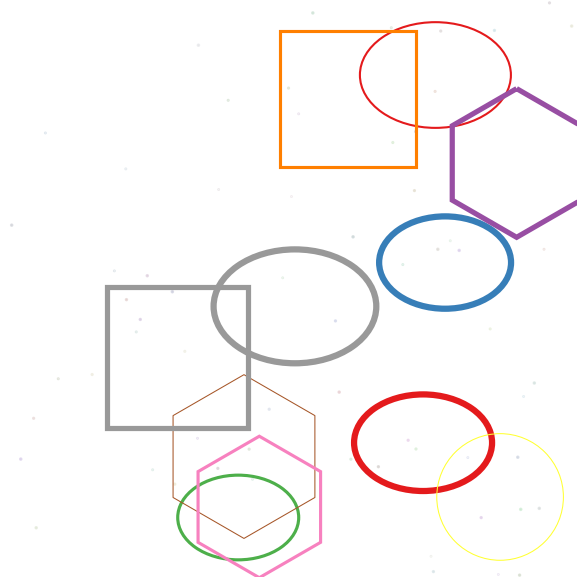[{"shape": "oval", "thickness": 3, "radius": 0.6, "center": [0.733, 0.233]}, {"shape": "oval", "thickness": 1, "radius": 0.65, "center": [0.754, 0.869]}, {"shape": "oval", "thickness": 3, "radius": 0.57, "center": [0.771, 0.545]}, {"shape": "oval", "thickness": 1.5, "radius": 0.52, "center": [0.412, 0.103]}, {"shape": "hexagon", "thickness": 2.5, "radius": 0.64, "center": [0.895, 0.717]}, {"shape": "square", "thickness": 1.5, "radius": 0.59, "center": [0.602, 0.828]}, {"shape": "circle", "thickness": 0.5, "radius": 0.55, "center": [0.866, 0.139]}, {"shape": "hexagon", "thickness": 0.5, "radius": 0.71, "center": [0.422, 0.209]}, {"shape": "hexagon", "thickness": 1.5, "radius": 0.61, "center": [0.449, 0.121]}, {"shape": "oval", "thickness": 3, "radius": 0.7, "center": [0.511, 0.469]}, {"shape": "square", "thickness": 2.5, "radius": 0.61, "center": [0.307, 0.38]}]